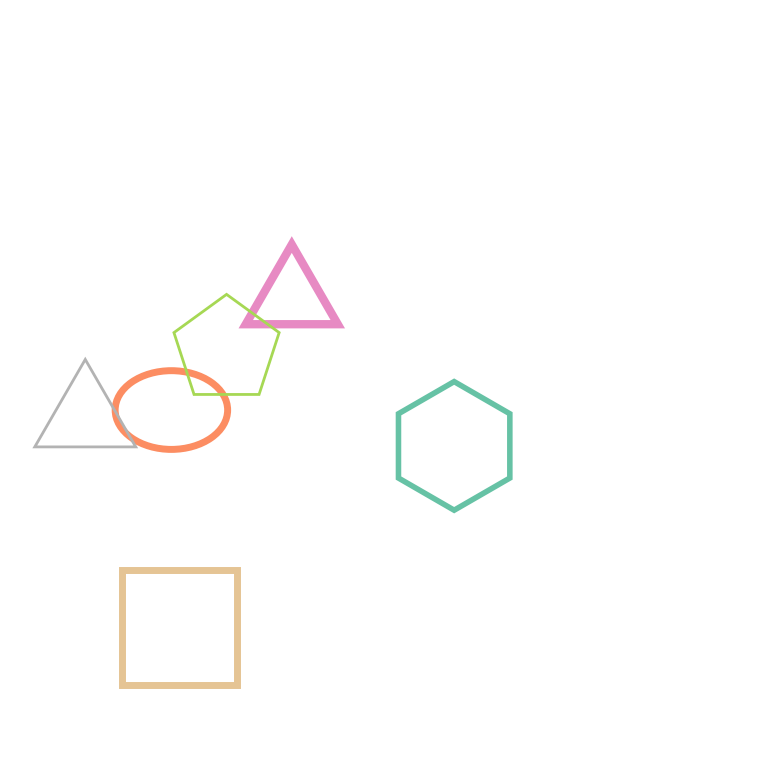[{"shape": "hexagon", "thickness": 2, "radius": 0.42, "center": [0.59, 0.421]}, {"shape": "oval", "thickness": 2.5, "radius": 0.37, "center": [0.223, 0.467]}, {"shape": "triangle", "thickness": 3, "radius": 0.34, "center": [0.379, 0.613]}, {"shape": "pentagon", "thickness": 1, "radius": 0.36, "center": [0.294, 0.546]}, {"shape": "square", "thickness": 2.5, "radius": 0.37, "center": [0.233, 0.185]}, {"shape": "triangle", "thickness": 1, "radius": 0.38, "center": [0.111, 0.457]}]